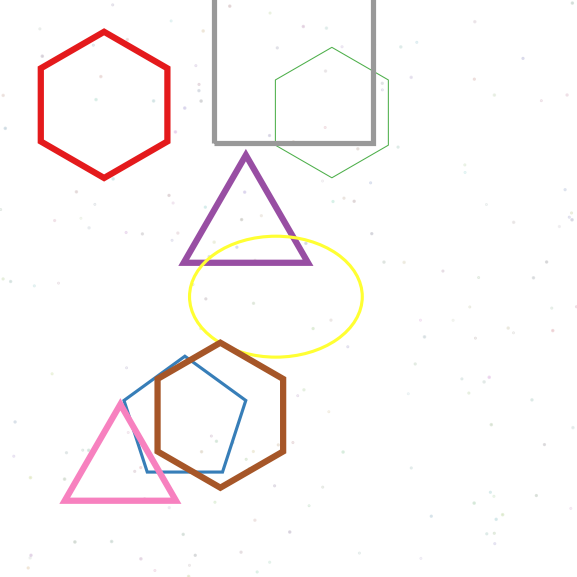[{"shape": "hexagon", "thickness": 3, "radius": 0.63, "center": [0.18, 0.818]}, {"shape": "pentagon", "thickness": 1.5, "radius": 0.55, "center": [0.32, 0.271]}, {"shape": "hexagon", "thickness": 0.5, "radius": 0.56, "center": [0.575, 0.804]}, {"shape": "triangle", "thickness": 3, "radius": 0.62, "center": [0.426, 0.606]}, {"shape": "oval", "thickness": 1.5, "radius": 0.75, "center": [0.478, 0.485]}, {"shape": "hexagon", "thickness": 3, "radius": 0.63, "center": [0.382, 0.28]}, {"shape": "triangle", "thickness": 3, "radius": 0.56, "center": [0.208, 0.188]}, {"shape": "square", "thickness": 2.5, "radius": 0.69, "center": [0.508, 0.89]}]